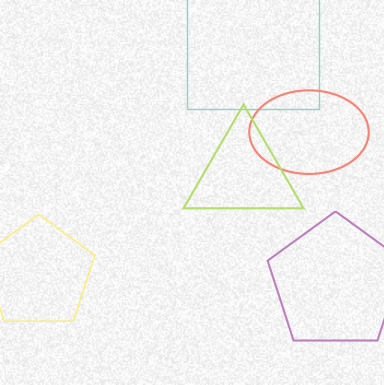[{"shape": "square", "thickness": 1, "radius": 0.85, "center": [0.657, 0.887]}, {"shape": "oval", "thickness": 1.5, "radius": 0.78, "center": [0.803, 0.657]}, {"shape": "triangle", "thickness": 1.5, "radius": 0.9, "center": [0.633, 0.549]}, {"shape": "pentagon", "thickness": 1.5, "radius": 0.93, "center": [0.871, 0.266]}, {"shape": "pentagon", "thickness": 1, "radius": 0.77, "center": [0.101, 0.29]}]